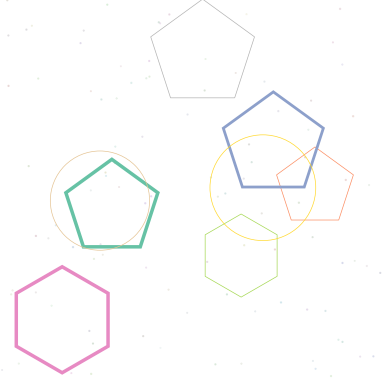[{"shape": "pentagon", "thickness": 2.5, "radius": 0.63, "center": [0.291, 0.461]}, {"shape": "pentagon", "thickness": 0.5, "radius": 0.52, "center": [0.818, 0.513]}, {"shape": "pentagon", "thickness": 2, "radius": 0.68, "center": [0.71, 0.625]}, {"shape": "hexagon", "thickness": 2.5, "radius": 0.69, "center": [0.161, 0.169]}, {"shape": "hexagon", "thickness": 0.5, "radius": 0.54, "center": [0.626, 0.336]}, {"shape": "circle", "thickness": 0.5, "radius": 0.69, "center": [0.683, 0.512]}, {"shape": "circle", "thickness": 0.5, "radius": 0.64, "center": [0.26, 0.479]}, {"shape": "pentagon", "thickness": 0.5, "radius": 0.71, "center": [0.526, 0.861]}]